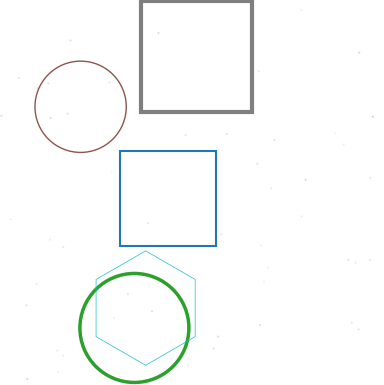[{"shape": "square", "thickness": 1.5, "radius": 0.62, "center": [0.436, 0.484]}, {"shape": "circle", "thickness": 2.5, "radius": 0.71, "center": [0.349, 0.148]}, {"shape": "circle", "thickness": 1, "radius": 0.59, "center": [0.209, 0.723]}, {"shape": "square", "thickness": 3, "radius": 0.72, "center": [0.51, 0.854]}, {"shape": "hexagon", "thickness": 0.5, "radius": 0.74, "center": [0.378, 0.2]}]